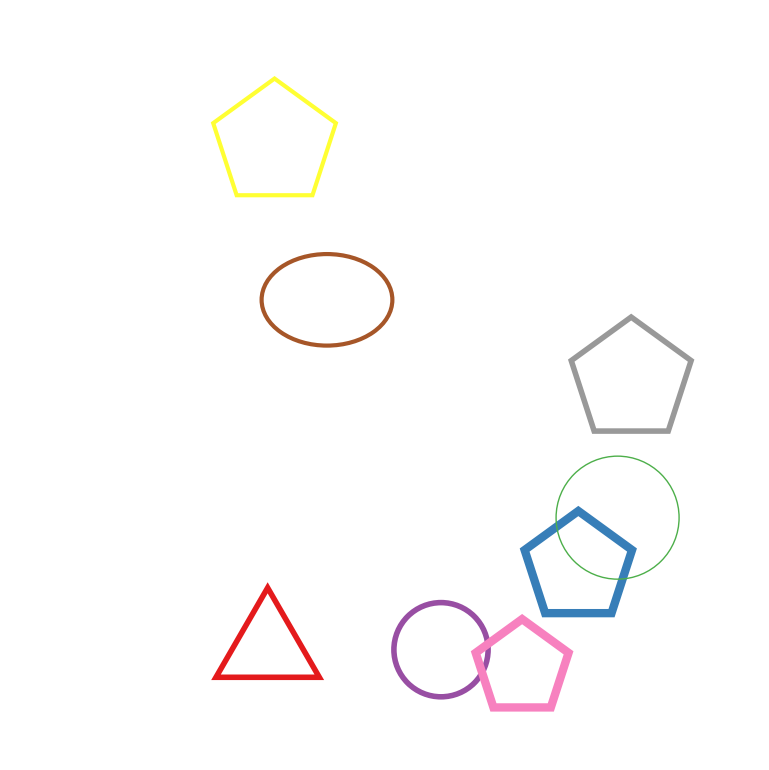[{"shape": "triangle", "thickness": 2, "radius": 0.39, "center": [0.348, 0.159]}, {"shape": "pentagon", "thickness": 3, "radius": 0.37, "center": [0.751, 0.263]}, {"shape": "circle", "thickness": 0.5, "radius": 0.4, "center": [0.802, 0.328]}, {"shape": "circle", "thickness": 2, "radius": 0.31, "center": [0.573, 0.156]}, {"shape": "pentagon", "thickness": 1.5, "radius": 0.42, "center": [0.357, 0.814]}, {"shape": "oval", "thickness": 1.5, "radius": 0.42, "center": [0.425, 0.611]}, {"shape": "pentagon", "thickness": 3, "radius": 0.32, "center": [0.678, 0.133]}, {"shape": "pentagon", "thickness": 2, "radius": 0.41, "center": [0.82, 0.506]}]